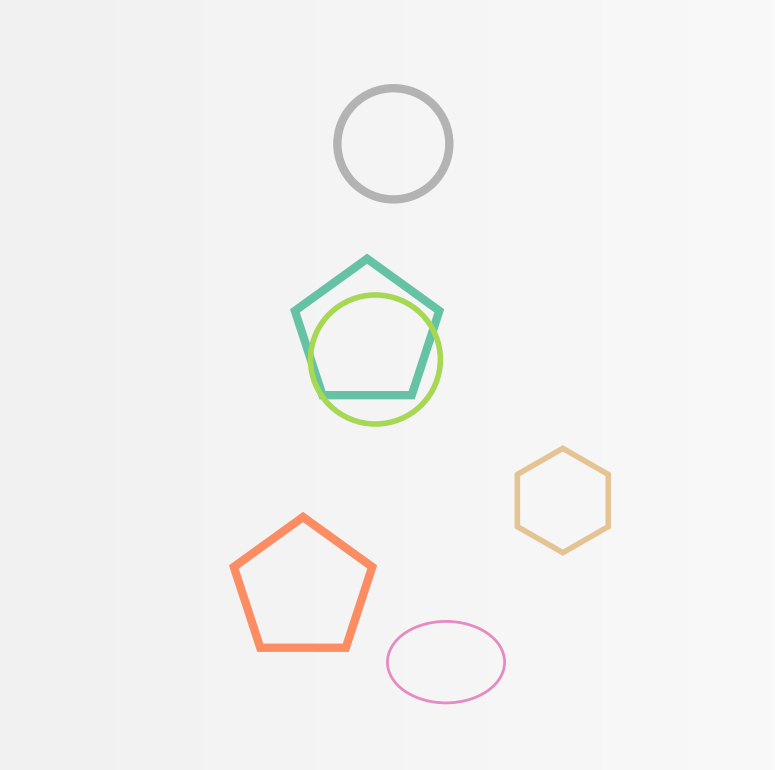[{"shape": "pentagon", "thickness": 3, "radius": 0.49, "center": [0.474, 0.566]}, {"shape": "pentagon", "thickness": 3, "radius": 0.47, "center": [0.391, 0.235]}, {"shape": "oval", "thickness": 1, "radius": 0.38, "center": [0.576, 0.14]}, {"shape": "circle", "thickness": 2, "radius": 0.42, "center": [0.484, 0.533]}, {"shape": "hexagon", "thickness": 2, "radius": 0.34, "center": [0.726, 0.35]}, {"shape": "circle", "thickness": 3, "radius": 0.36, "center": [0.508, 0.813]}]